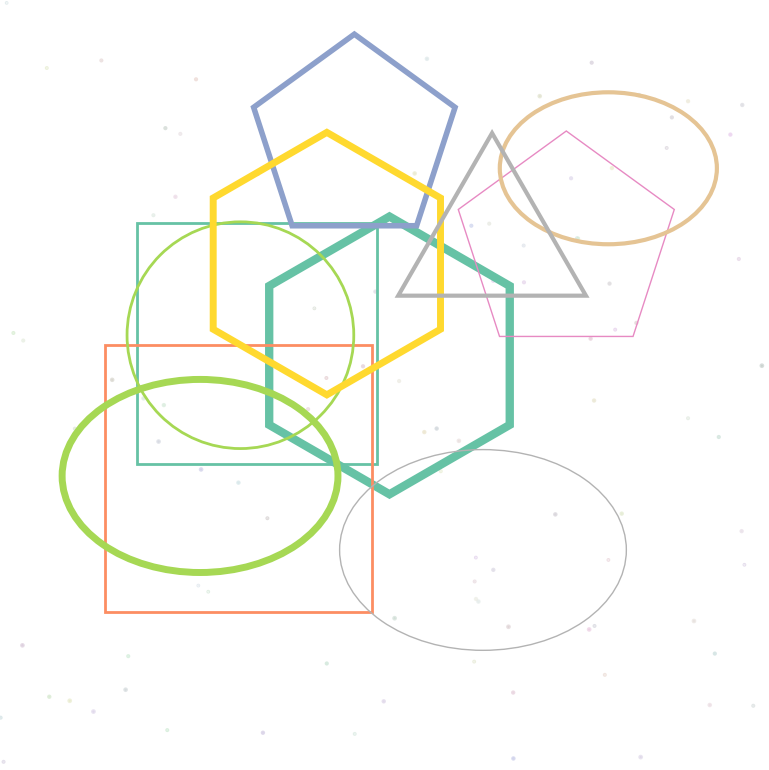[{"shape": "square", "thickness": 1, "radius": 0.78, "center": [0.334, 0.554]}, {"shape": "hexagon", "thickness": 3, "radius": 0.9, "center": [0.506, 0.538]}, {"shape": "square", "thickness": 1, "radius": 0.87, "center": [0.309, 0.378]}, {"shape": "pentagon", "thickness": 2, "radius": 0.69, "center": [0.46, 0.818]}, {"shape": "pentagon", "thickness": 0.5, "radius": 0.74, "center": [0.735, 0.682]}, {"shape": "oval", "thickness": 2.5, "radius": 0.9, "center": [0.26, 0.382]}, {"shape": "circle", "thickness": 1, "radius": 0.74, "center": [0.312, 0.565]}, {"shape": "hexagon", "thickness": 2.5, "radius": 0.85, "center": [0.424, 0.658]}, {"shape": "oval", "thickness": 1.5, "radius": 0.7, "center": [0.79, 0.781]}, {"shape": "triangle", "thickness": 1.5, "radius": 0.7, "center": [0.639, 0.686]}, {"shape": "oval", "thickness": 0.5, "radius": 0.93, "center": [0.627, 0.286]}]